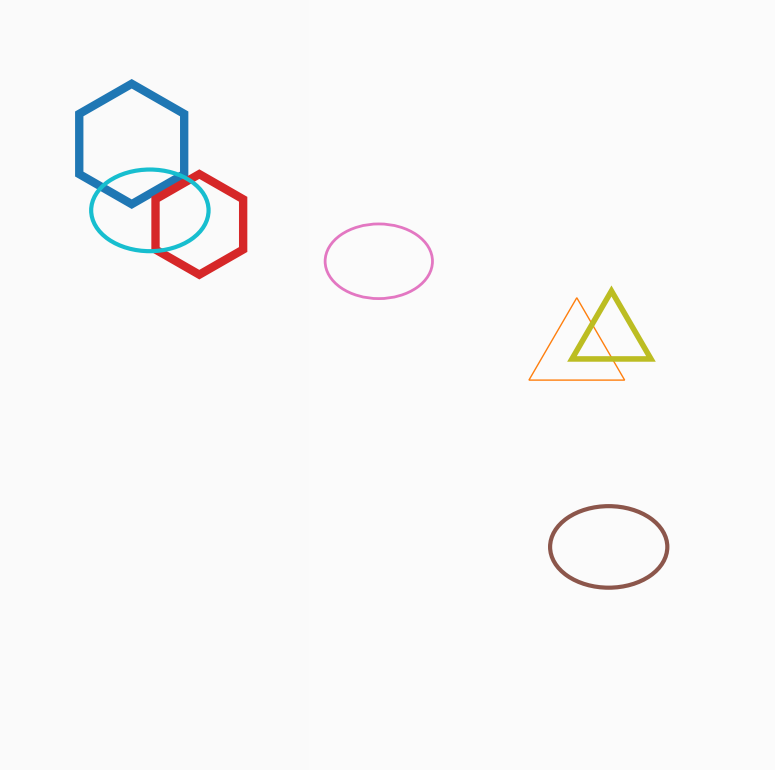[{"shape": "hexagon", "thickness": 3, "radius": 0.39, "center": [0.17, 0.813]}, {"shape": "triangle", "thickness": 0.5, "radius": 0.36, "center": [0.744, 0.542]}, {"shape": "hexagon", "thickness": 3, "radius": 0.33, "center": [0.257, 0.709]}, {"shape": "oval", "thickness": 1.5, "radius": 0.38, "center": [0.785, 0.29]}, {"shape": "oval", "thickness": 1, "radius": 0.35, "center": [0.489, 0.661]}, {"shape": "triangle", "thickness": 2, "radius": 0.29, "center": [0.789, 0.563]}, {"shape": "oval", "thickness": 1.5, "radius": 0.38, "center": [0.193, 0.727]}]